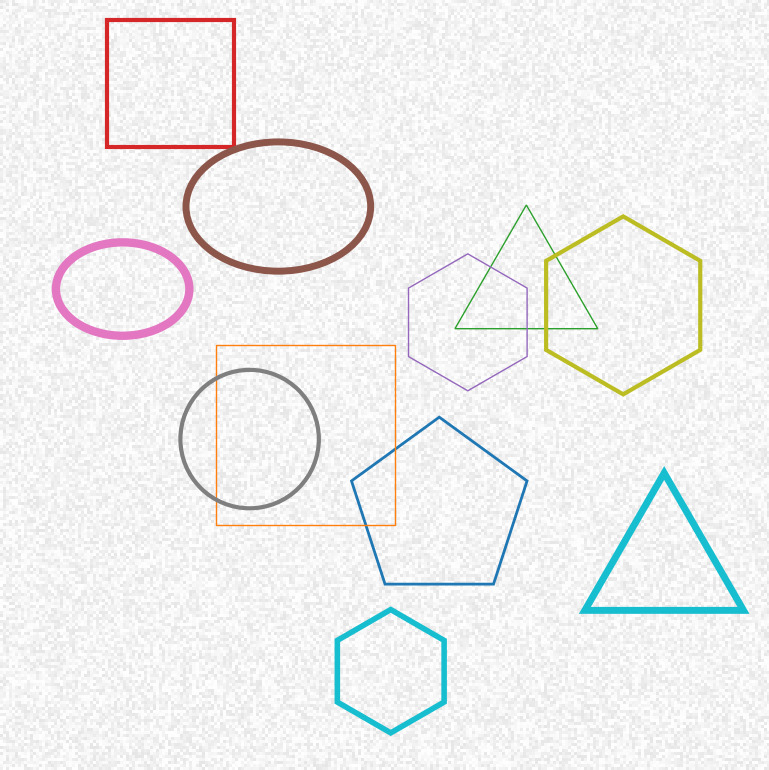[{"shape": "pentagon", "thickness": 1, "radius": 0.6, "center": [0.57, 0.338]}, {"shape": "square", "thickness": 0.5, "radius": 0.58, "center": [0.397, 0.435]}, {"shape": "triangle", "thickness": 0.5, "radius": 0.54, "center": [0.684, 0.627]}, {"shape": "square", "thickness": 1.5, "radius": 0.41, "center": [0.221, 0.892]}, {"shape": "hexagon", "thickness": 0.5, "radius": 0.44, "center": [0.608, 0.581]}, {"shape": "oval", "thickness": 2.5, "radius": 0.6, "center": [0.361, 0.732]}, {"shape": "oval", "thickness": 3, "radius": 0.43, "center": [0.159, 0.625]}, {"shape": "circle", "thickness": 1.5, "radius": 0.45, "center": [0.324, 0.43]}, {"shape": "hexagon", "thickness": 1.5, "radius": 0.58, "center": [0.809, 0.603]}, {"shape": "triangle", "thickness": 2.5, "radius": 0.59, "center": [0.863, 0.267]}, {"shape": "hexagon", "thickness": 2, "radius": 0.4, "center": [0.507, 0.128]}]